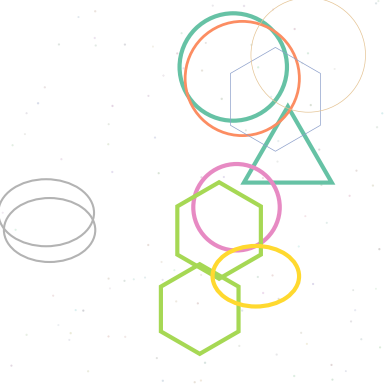[{"shape": "triangle", "thickness": 3, "radius": 0.66, "center": [0.748, 0.592]}, {"shape": "circle", "thickness": 3, "radius": 0.7, "center": [0.606, 0.826]}, {"shape": "circle", "thickness": 2, "radius": 0.74, "center": [0.629, 0.796]}, {"shape": "hexagon", "thickness": 0.5, "radius": 0.67, "center": [0.715, 0.742]}, {"shape": "circle", "thickness": 3, "radius": 0.56, "center": [0.614, 0.462]}, {"shape": "hexagon", "thickness": 3, "radius": 0.58, "center": [0.519, 0.197]}, {"shape": "hexagon", "thickness": 3, "radius": 0.63, "center": [0.569, 0.401]}, {"shape": "oval", "thickness": 3, "radius": 0.56, "center": [0.664, 0.283]}, {"shape": "circle", "thickness": 0.5, "radius": 0.74, "center": [0.801, 0.857]}, {"shape": "oval", "thickness": 1.5, "radius": 0.59, "center": [0.129, 0.403]}, {"shape": "oval", "thickness": 1.5, "radius": 0.62, "center": [0.12, 0.447]}]